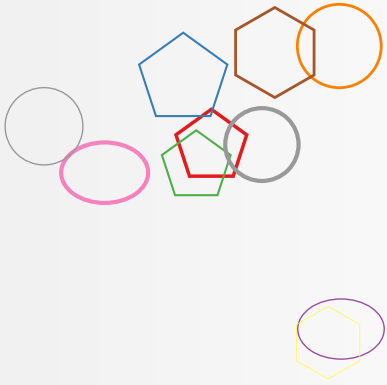[{"shape": "pentagon", "thickness": 2.5, "radius": 0.48, "center": [0.545, 0.62]}, {"shape": "pentagon", "thickness": 1.5, "radius": 0.6, "center": [0.473, 0.795]}, {"shape": "pentagon", "thickness": 1.5, "radius": 0.47, "center": [0.506, 0.568]}, {"shape": "oval", "thickness": 1, "radius": 0.56, "center": [0.88, 0.145]}, {"shape": "circle", "thickness": 2, "radius": 0.54, "center": [0.876, 0.88]}, {"shape": "hexagon", "thickness": 0.5, "radius": 0.47, "center": [0.847, 0.11]}, {"shape": "hexagon", "thickness": 2, "radius": 0.58, "center": [0.709, 0.864]}, {"shape": "oval", "thickness": 3, "radius": 0.56, "center": [0.27, 0.551]}, {"shape": "circle", "thickness": 3, "radius": 0.47, "center": [0.676, 0.625]}, {"shape": "circle", "thickness": 1, "radius": 0.5, "center": [0.114, 0.672]}]